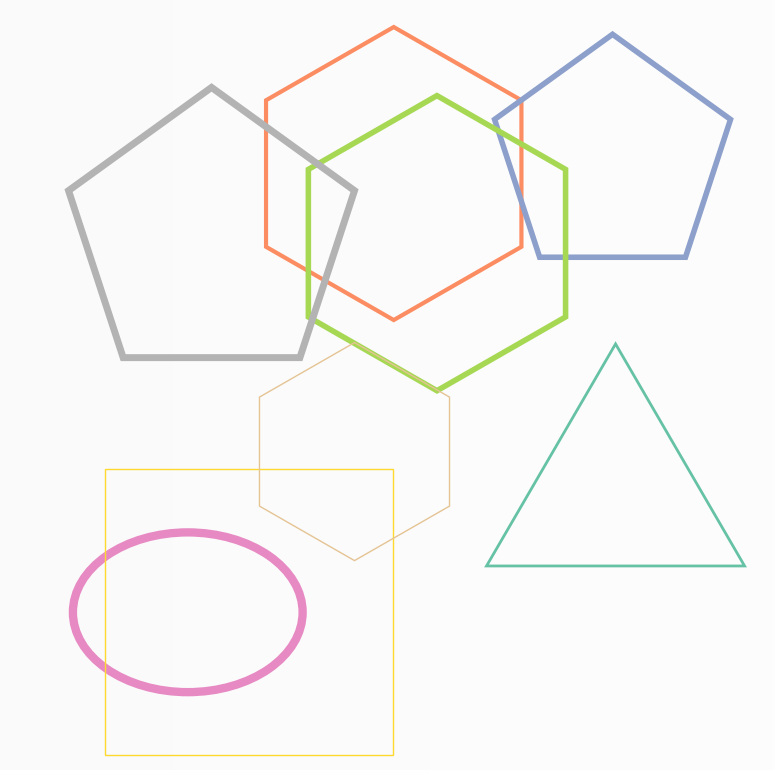[{"shape": "triangle", "thickness": 1, "radius": 0.96, "center": [0.794, 0.361]}, {"shape": "hexagon", "thickness": 1.5, "radius": 0.95, "center": [0.508, 0.775]}, {"shape": "pentagon", "thickness": 2, "radius": 0.8, "center": [0.79, 0.795]}, {"shape": "oval", "thickness": 3, "radius": 0.74, "center": [0.242, 0.205]}, {"shape": "hexagon", "thickness": 2, "radius": 0.96, "center": [0.564, 0.684]}, {"shape": "square", "thickness": 0.5, "radius": 0.93, "center": [0.321, 0.205]}, {"shape": "hexagon", "thickness": 0.5, "radius": 0.71, "center": [0.457, 0.414]}, {"shape": "pentagon", "thickness": 2.5, "radius": 0.97, "center": [0.273, 0.692]}]